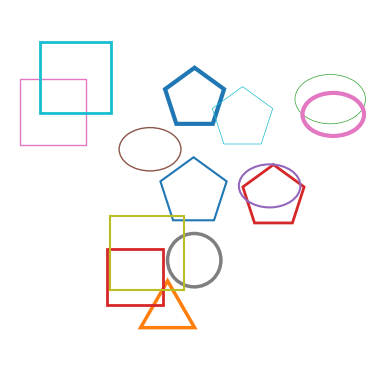[{"shape": "pentagon", "thickness": 3, "radius": 0.4, "center": [0.505, 0.744]}, {"shape": "pentagon", "thickness": 1.5, "radius": 0.45, "center": [0.503, 0.501]}, {"shape": "triangle", "thickness": 2.5, "radius": 0.4, "center": [0.435, 0.189]}, {"shape": "oval", "thickness": 0.5, "radius": 0.46, "center": [0.858, 0.742]}, {"shape": "square", "thickness": 2, "radius": 0.36, "center": [0.35, 0.28]}, {"shape": "pentagon", "thickness": 2, "radius": 0.42, "center": [0.71, 0.489]}, {"shape": "oval", "thickness": 1.5, "radius": 0.4, "center": [0.7, 0.517]}, {"shape": "oval", "thickness": 1, "radius": 0.4, "center": [0.39, 0.612]}, {"shape": "oval", "thickness": 3, "radius": 0.4, "center": [0.866, 0.703]}, {"shape": "square", "thickness": 1, "radius": 0.43, "center": [0.137, 0.709]}, {"shape": "circle", "thickness": 2.5, "radius": 0.35, "center": [0.505, 0.324]}, {"shape": "square", "thickness": 1.5, "radius": 0.48, "center": [0.382, 0.343]}, {"shape": "square", "thickness": 2, "radius": 0.46, "center": [0.196, 0.798]}, {"shape": "pentagon", "thickness": 0.5, "radius": 0.41, "center": [0.63, 0.693]}]